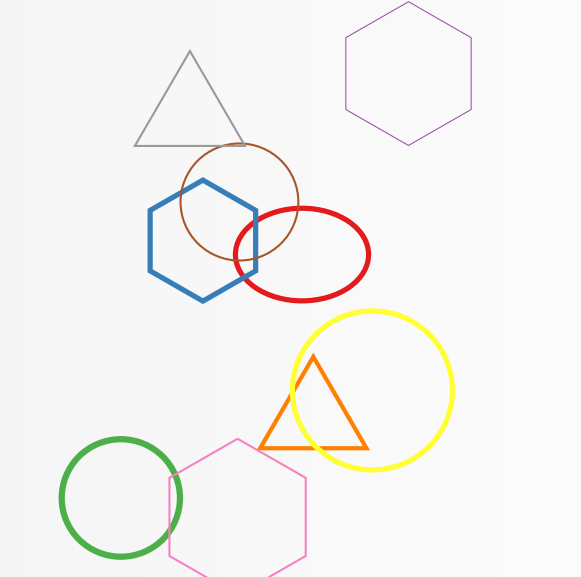[{"shape": "oval", "thickness": 2.5, "radius": 0.57, "center": [0.52, 0.558]}, {"shape": "hexagon", "thickness": 2.5, "radius": 0.52, "center": [0.349, 0.582]}, {"shape": "circle", "thickness": 3, "radius": 0.51, "center": [0.208, 0.137]}, {"shape": "hexagon", "thickness": 0.5, "radius": 0.62, "center": [0.703, 0.872]}, {"shape": "triangle", "thickness": 2, "radius": 0.53, "center": [0.539, 0.276]}, {"shape": "circle", "thickness": 2.5, "radius": 0.69, "center": [0.641, 0.323]}, {"shape": "circle", "thickness": 1, "radius": 0.51, "center": [0.412, 0.649]}, {"shape": "hexagon", "thickness": 1, "radius": 0.68, "center": [0.409, 0.104]}, {"shape": "triangle", "thickness": 1, "radius": 0.55, "center": [0.327, 0.801]}]